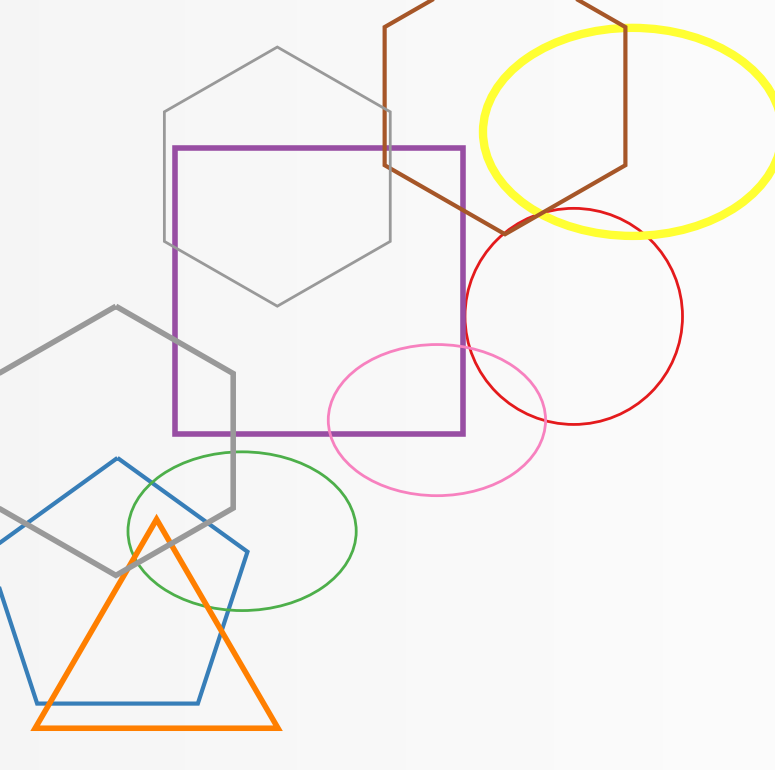[{"shape": "circle", "thickness": 1, "radius": 0.7, "center": [0.74, 0.589]}, {"shape": "pentagon", "thickness": 1.5, "radius": 0.88, "center": [0.152, 0.229]}, {"shape": "oval", "thickness": 1, "radius": 0.74, "center": [0.312, 0.31]}, {"shape": "square", "thickness": 2, "radius": 0.93, "center": [0.411, 0.622]}, {"shape": "triangle", "thickness": 2, "radius": 0.9, "center": [0.202, 0.145]}, {"shape": "oval", "thickness": 3, "radius": 0.97, "center": [0.816, 0.829]}, {"shape": "hexagon", "thickness": 1.5, "radius": 0.9, "center": [0.652, 0.875]}, {"shape": "oval", "thickness": 1, "radius": 0.7, "center": [0.564, 0.454]}, {"shape": "hexagon", "thickness": 1, "radius": 0.84, "center": [0.358, 0.771]}, {"shape": "hexagon", "thickness": 2, "radius": 0.87, "center": [0.15, 0.428]}]